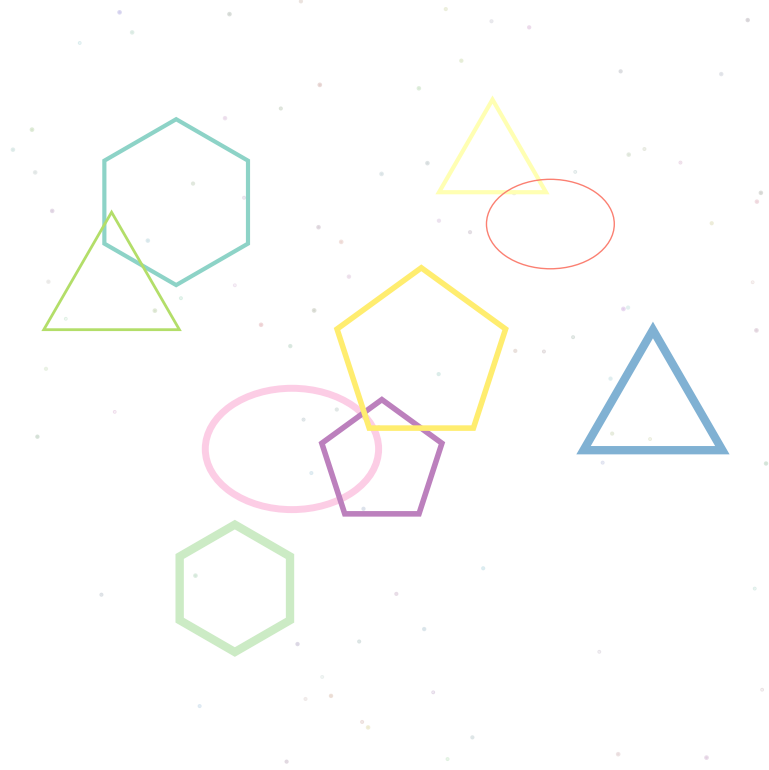[{"shape": "hexagon", "thickness": 1.5, "radius": 0.54, "center": [0.229, 0.737]}, {"shape": "triangle", "thickness": 1.5, "radius": 0.4, "center": [0.64, 0.79]}, {"shape": "oval", "thickness": 0.5, "radius": 0.41, "center": [0.715, 0.709]}, {"shape": "triangle", "thickness": 3, "radius": 0.52, "center": [0.848, 0.467]}, {"shape": "triangle", "thickness": 1, "radius": 0.51, "center": [0.145, 0.623]}, {"shape": "oval", "thickness": 2.5, "radius": 0.56, "center": [0.379, 0.417]}, {"shape": "pentagon", "thickness": 2, "radius": 0.41, "center": [0.496, 0.399]}, {"shape": "hexagon", "thickness": 3, "radius": 0.41, "center": [0.305, 0.236]}, {"shape": "pentagon", "thickness": 2, "radius": 0.58, "center": [0.547, 0.537]}]